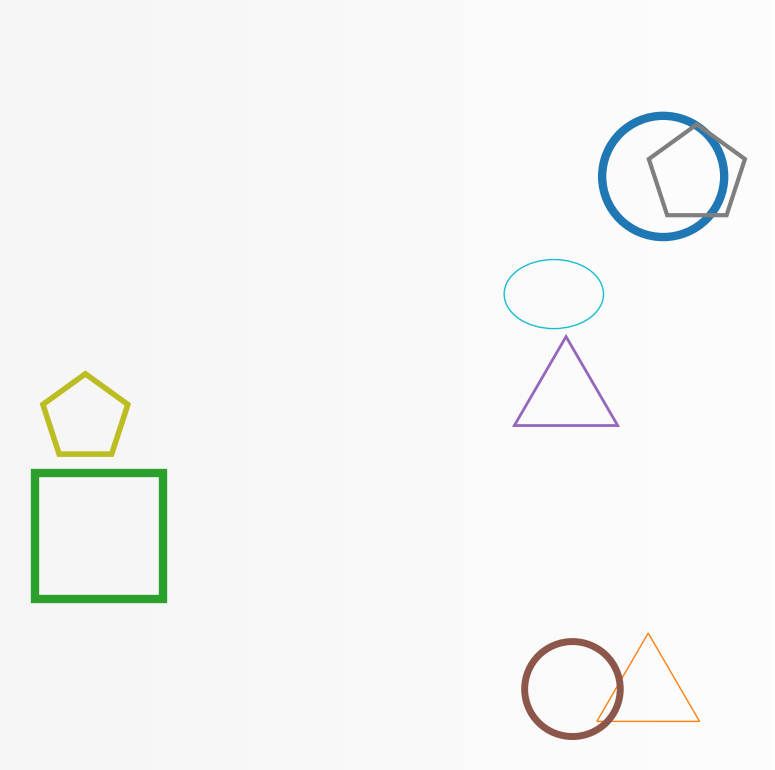[{"shape": "circle", "thickness": 3, "radius": 0.39, "center": [0.856, 0.771]}, {"shape": "triangle", "thickness": 0.5, "radius": 0.38, "center": [0.836, 0.101]}, {"shape": "square", "thickness": 3, "radius": 0.41, "center": [0.128, 0.304]}, {"shape": "triangle", "thickness": 1, "radius": 0.38, "center": [0.73, 0.486]}, {"shape": "circle", "thickness": 2.5, "radius": 0.31, "center": [0.739, 0.105]}, {"shape": "pentagon", "thickness": 1.5, "radius": 0.33, "center": [0.899, 0.773]}, {"shape": "pentagon", "thickness": 2, "radius": 0.29, "center": [0.11, 0.457]}, {"shape": "oval", "thickness": 0.5, "radius": 0.32, "center": [0.715, 0.618]}]